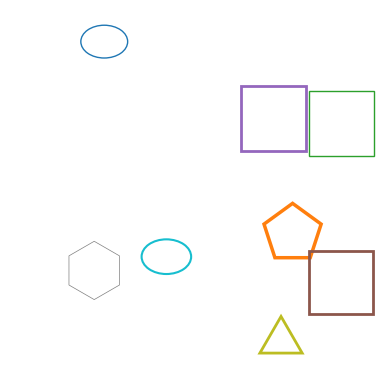[{"shape": "oval", "thickness": 1, "radius": 0.3, "center": [0.271, 0.892]}, {"shape": "pentagon", "thickness": 2.5, "radius": 0.39, "center": [0.76, 0.394]}, {"shape": "square", "thickness": 1, "radius": 0.42, "center": [0.887, 0.678]}, {"shape": "square", "thickness": 2, "radius": 0.42, "center": [0.711, 0.691]}, {"shape": "square", "thickness": 2, "radius": 0.41, "center": [0.887, 0.266]}, {"shape": "hexagon", "thickness": 0.5, "radius": 0.38, "center": [0.245, 0.298]}, {"shape": "triangle", "thickness": 2, "radius": 0.32, "center": [0.73, 0.115]}, {"shape": "oval", "thickness": 1.5, "radius": 0.32, "center": [0.432, 0.333]}]